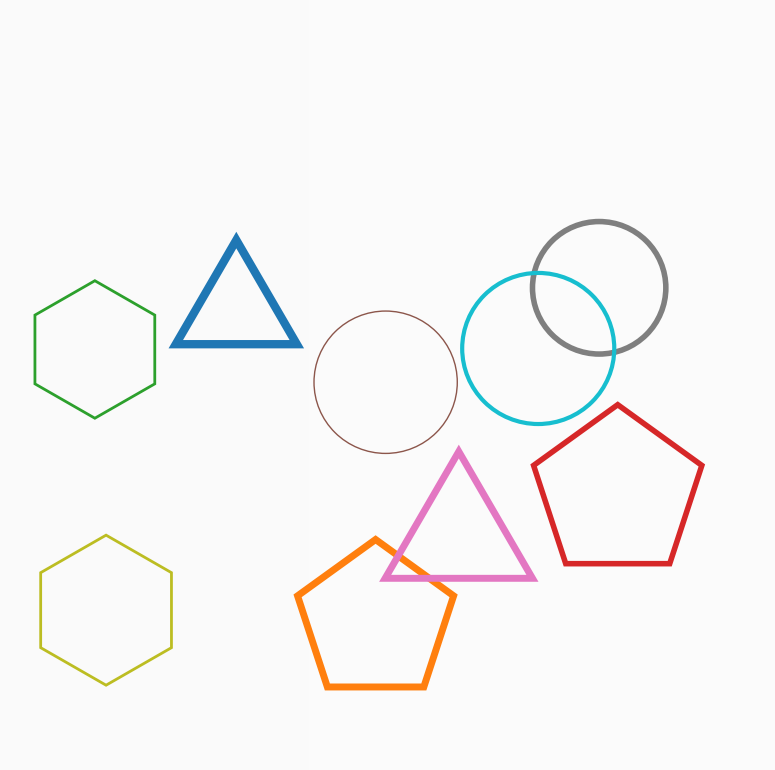[{"shape": "triangle", "thickness": 3, "radius": 0.45, "center": [0.305, 0.598]}, {"shape": "pentagon", "thickness": 2.5, "radius": 0.53, "center": [0.485, 0.193]}, {"shape": "hexagon", "thickness": 1, "radius": 0.45, "center": [0.122, 0.546]}, {"shape": "pentagon", "thickness": 2, "radius": 0.57, "center": [0.797, 0.36]}, {"shape": "circle", "thickness": 0.5, "radius": 0.46, "center": [0.498, 0.504]}, {"shape": "triangle", "thickness": 2.5, "radius": 0.55, "center": [0.592, 0.304]}, {"shape": "circle", "thickness": 2, "radius": 0.43, "center": [0.773, 0.626]}, {"shape": "hexagon", "thickness": 1, "radius": 0.49, "center": [0.137, 0.208]}, {"shape": "circle", "thickness": 1.5, "radius": 0.49, "center": [0.694, 0.547]}]